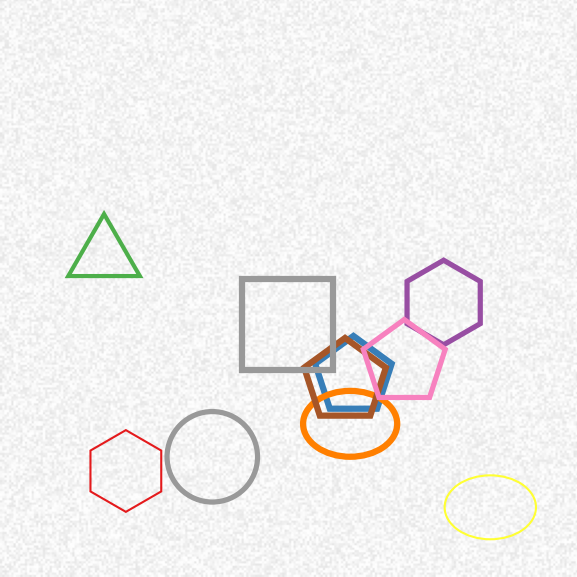[{"shape": "hexagon", "thickness": 1, "radius": 0.35, "center": [0.218, 0.184]}, {"shape": "pentagon", "thickness": 3, "radius": 0.35, "center": [0.612, 0.348]}, {"shape": "triangle", "thickness": 2, "radius": 0.36, "center": [0.18, 0.557]}, {"shape": "hexagon", "thickness": 2.5, "radius": 0.37, "center": [0.768, 0.475]}, {"shape": "oval", "thickness": 3, "radius": 0.41, "center": [0.606, 0.265]}, {"shape": "oval", "thickness": 1, "radius": 0.4, "center": [0.849, 0.121]}, {"shape": "pentagon", "thickness": 3, "radius": 0.37, "center": [0.597, 0.34]}, {"shape": "pentagon", "thickness": 2.5, "radius": 0.37, "center": [0.7, 0.371]}, {"shape": "circle", "thickness": 2.5, "radius": 0.39, "center": [0.368, 0.208]}, {"shape": "square", "thickness": 3, "radius": 0.4, "center": [0.498, 0.438]}]